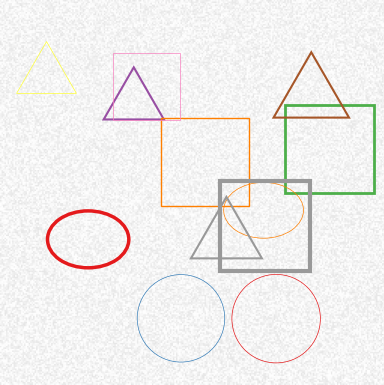[{"shape": "oval", "thickness": 2.5, "radius": 0.53, "center": [0.229, 0.378]}, {"shape": "circle", "thickness": 0.5, "radius": 0.57, "center": [0.717, 0.172]}, {"shape": "circle", "thickness": 0.5, "radius": 0.57, "center": [0.47, 0.173]}, {"shape": "square", "thickness": 2, "radius": 0.58, "center": [0.856, 0.613]}, {"shape": "triangle", "thickness": 1.5, "radius": 0.45, "center": [0.347, 0.735]}, {"shape": "oval", "thickness": 0.5, "radius": 0.52, "center": [0.685, 0.454]}, {"shape": "square", "thickness": 1, "radius": 0.57, "center": [0.532, 0.58]}, {"shape": "triangle", "thickness": 0.5, "radius": 0.45, "center": [0.121, 0.802]}, {"shape": "triangle", "thickness": 1.5, "radius": 0.57, "center": [0.809, 0.751]}, {"shape": "square", "thickness": 0.5, "radius": 0.44, "center": [0.381, 0.776]}, {"shape": "square", "thickness": 3, "radius": 0.58, "center": [0.689, 0.413]}, {"shape": "triangle", "thickness": 1.5, "radius": 0.53, "center": [0.588, 0.382]}]